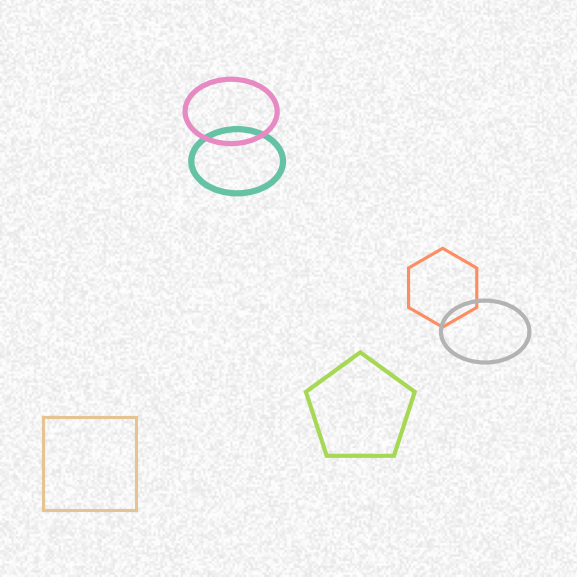[{"shape": "oval", "thickness": 3, "radius": 0.4, "center": [0.411, 0.72]}, {"shape": "hexagon", "thickness": 1.5, "radius": 0.34, "center": [0.767, 0.501]}, {"shape": "oval", "thickness": 2.5, "radius": 0.4, "center": [0.4, 0.806]}, {"shape": "pentagon", "thickness": 2, "radius": 0.5, "center": [0.624, 0.29]}, {"shape": "square", "thickness": 1.5, "radius": 0.4, "center": [0.155, 0.196]}, {"shape": "oval", "thickness": 2, "radius": 0.38, "center": [0.84, 0.425]}]